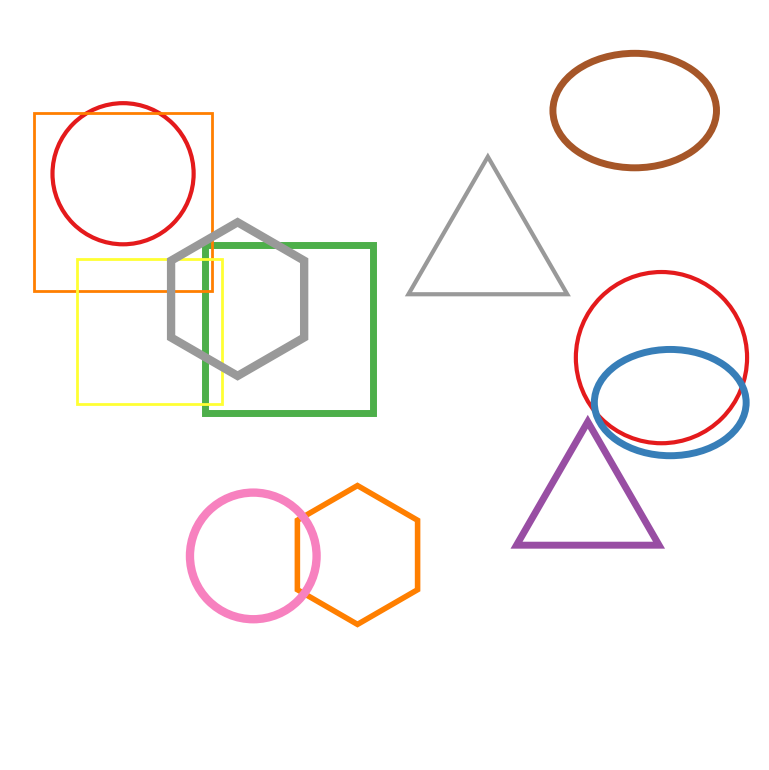[{"shape": "circle", "thickness": 1.5, "radius": 0.56, "center": [0.859, 0.536]}, {"shape": "circle", "thickness": 1.5, "radius": 0.46, "center": [0.16, 0.774]}, {"shape": "oval", "thickness": 2.5, "radius": 0.49, "center": [0.87, 0.477]}, {"shape": "square", "thickness": 2.5, "radius": 0.55, "center": [0.376, 0.572]}, {"shape": "triangle", "thickness": 2.5, "radius": 0.53, "center": [0.763, 0.345]}, {"shape": "square", "thickness": 1, "radius": 0.58, "center": [0.16, 0.738]}, {"shape": "hexagon", "thickness": 2, "radius": 0.45, "center": [0.464, 0.279]}, {"shape": "square", "thickness": 1, "radius": 0.47, "center": [0.194, 0.569]}, {"shape": "oval", "thickness": 2.5, "radius": 0.53, "center": [0.824, 0.856]}, {"shape": "circle", "thickness": 3, "radius": 0.41, "center": [0.329, 0.278]}, {"shape": "hexagon", "thickness": 3, "radius": 0.5, "center": [0.309, 0.612]}, {"shape": "triangle", "thickness": 1.5, "radius": 0.6, "center": [0.634, 0.677]}]